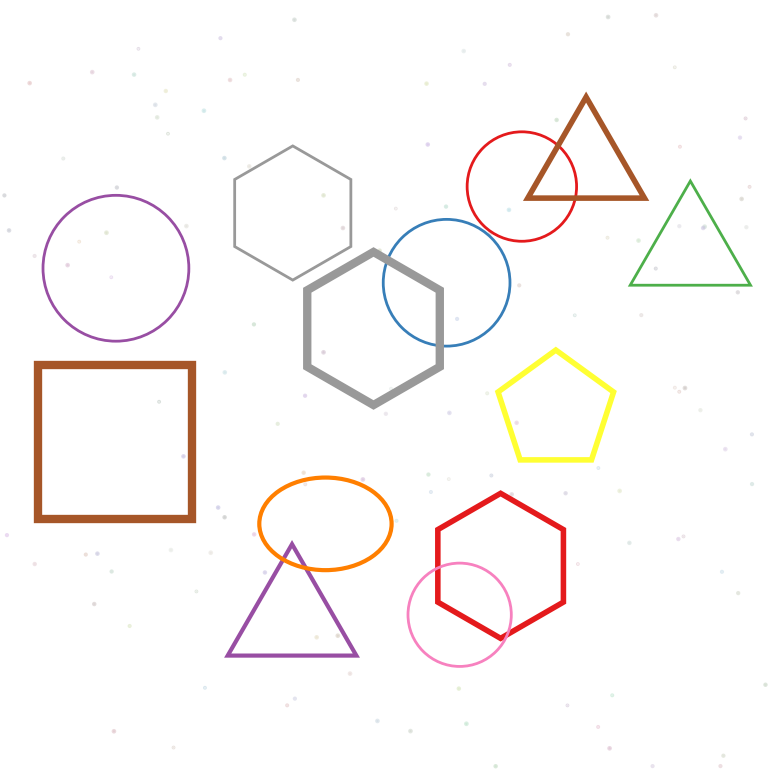[{"shape": "circle", "thickness": 1, "radius": 0.36, "center": [0.678, 0.758]}, {"shape": "hexagon", "thickness": 2, "radius": 0.47, "center": [0.65, 0.265]}, {"shape": "circle", "thickness": 1, "radius": 0.41, "center": [0.58, 0.633]}, {"shape": "triangle", "thickness": 1, "radius": 0.45, "center": [0.897, 0.675]}, {"shape": "circle", "thickness": 1, "radius": 0.47, "center": [0.151, 0.652]}, {"shape": "triangle", "thickness": 1.5, "radius": 0.48, "center": [0.379, 0.197]}, {"shape": "oval", "thickness": 1.5, "radius": 0.43, "center": [0.423, 0.32]}, {"shape": "pentagon", "thickness": 2, "radius": 0.39, "center": [0.722, 0.467]}, {"shape": "triangle", "thickness": 2, "radius": 0.44, "center": [0.761, 0.786]}, {"shape": "square", "thickness": 3, "radius": 0.5, "center": [0.149, 0.426]}, {"shape": "circle", "thickness": 1, "radius": 0.34, "center": [0.597, 0.202]}, {"shape": "hexagon", "thickness": 3, "radius": 0.5, "center": [0.485, 0.573]}, {"shape": "hexagon", "thickness": 1, "radius": 0.44, "center": [0.38, 0.723]}]